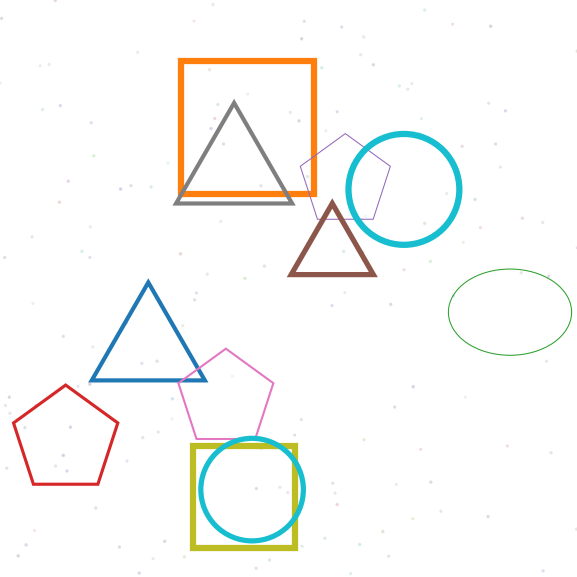[{"shape": "triangle", "thickness": 2, "radius": 0.57, "center": [0.257, 0.397]}, {"shape": "square", "thickness": 3, "radius": 0.58, "center": [0.428, 0.779]}, {"shape": "oval", "thickness": 0.5, "radius": 0.53, "center": [0.883, 0.459]}, {"shape": "pentagon", "thickness": 1.5, "radius": 0.47, "center": [0.114, 0.237]}, {"shape": "pentagon", "thickness": 0.5, "radius": 0.41, "center": [0.598, 0.686]}, {"shape": "triangle", "thickness": 2.5, "radius": 0.41, "center": [0.575, 0.565]}, {"shape": "pentagon", "thickness": 1, "radius": 0.43, "center": [0.391, 0.309]}, {"shape": "triangle", "thickness": 2, "radius": 0.58, "center": [0.405, 0.705]}, {"shape": "square", "thickness": 3, "radius": 0.44, "center": [0.423, 0.139]}, {"shape": "circle", "thickness": 2.5, "radius": 0.44, "center": [0.437, 0.151]}, {"shape": "circle", "thickness": 3, "radius": 0.48, "center": [0.699, 0.671]}]